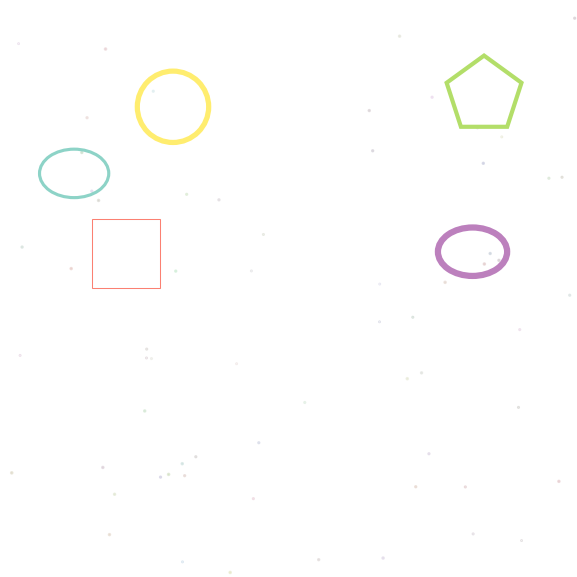[{"shape": "oval", "thickness": 1.5, "radius": 0.3, "center": [0.128, 0.699]}, {"shape": "square", "thickness": 0.5, "radius": 0.3, "center": [0.218, 0.56]}, {"shape": "pentagon", "thickness": 2, "radius": 0.34, "center": [0.838, 0.835]}, {"shape": "oval", "thickness": 3, "radius": 0.3, "center": [0.818, 0.563]}, {"shape": "circle", "thickness": 2.5, "radius": 0.31, "center": [0.3, 0.814]}]